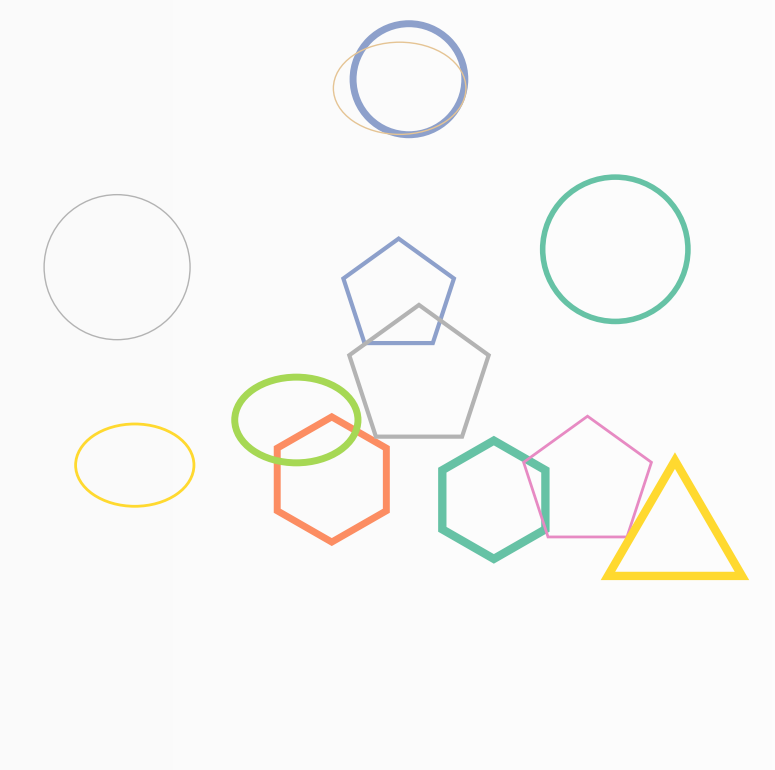[{"shape": "circle", "thickness": 2, "radius": 0.47, "center": [0.794, 0.676]}, {"shape": "hexagon", "thickness": 3, "radius": 0.38, "center": [0.637, 0.351]}, {"shape": "hexagon", "thickness": 2.5, "radius": 0.41, "center": [0.428, 0.377]}, {"shape": "circle", "thickness": 2.5, "radius": 0.36, "center": [0.528, 0.897]}, {"shape": "pentagon", "thickness": 1.5, "radius": 0.37, "center": [0.514, 0.615]}, {"shape": "pentagon", "thickness": 1, "radius": 0.43, "center": [0.758, 0.373]}, {"shape": "oval", "thickness": 2.5, "radius": 0.4, "center": [0.382, 0.455]}, {"shape": "oval", "thickness": 1, "radius": 0.38, "center": [0.174, 0.396]}, {"shape": "triangle", "thickness": 3, "radius": 0.5, "center": [0.871, 0.302]}, {"shape": "oval", "thickness": 0.5, "radius": 0.43, "center": [0.516, 0.885]}, {"shape": "circle", "thickness": 0.5, "radius": 0.47, "center": [0.151, 0.653]}, {"shape": "pentagon", "thickness": 1.5, "radius": 0.47, "center": [0.541, 0.509]}]